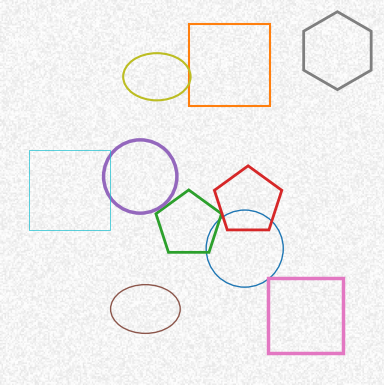[{"shape": "circle", "thickness": 1, "radius": 0.5, "center": [0.636, 0.354]}, {"shape": "square", "thickness": 1.5, "radius": 0.53, "center": [0.596, 0.832]}, {"shape": "pentagon", "thickness": 2, "radius": 0.45, "center": [0.49, 0.417]}, {"shape": "pentagon", "thickness": 2, "radius": 0.46, "center": [0.644, 0.477]}, {"shape": "circle", "thickness": 2.5, "radius": 0.48, "center": [0.364, 0.542]}, {"shape": "oval", "thickness": 1, "radius": 0.45, "center": [0.378, 0.197]}, {"shape": "square", "thickness": 2.5, "radius": 0.49, "center": [0.794, 0.181]}, {"shape": "hexagon", "thickness": 2, "radius": 0.51, "center": [0.876, 0.868]}, {"shape": "oval", "thickness": 1.5, "radius": 0.44, "center": [0.407, 0.801]}, {"shape": "square", "thickness": 0.5, "radius": 0.52, "center": [0.18, 0.506]}]